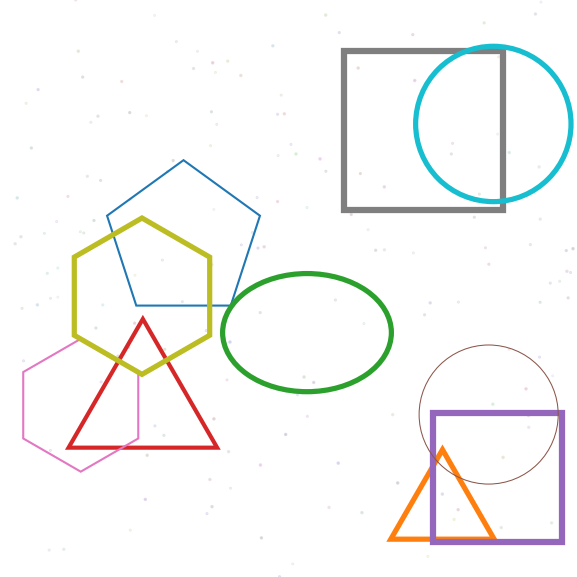[{"shape": "pentagon", "thickness": 1, "radius": 0.7, "center": [0.318, 0.583]}, {"shape": "triangle", "thickness": 2.5, "radius": 0.52, "center": [0.766, 0.117]}, {"shape": "oval", "thickness": 2.5, "radius": 0.73, "center": [0.532, 0.423]}, {"shape": "triangle", "thickness": 2, "radius": 0.74, "center": [0.247, 0.298]}, {"shape": "square", "thickness": 3, "radius": 0.56, "center": [0.861, 0.173]}, {"shape": "circle", "thickness": 0.5, "radius": 0.6, "center": [0.846, 0.281]}, {"shape": "hexagon", "thickness": 1, "radius": 0.57, "center": [0.14, 0.297]}, {"shape": "square", "thickness": 3, "radius": 0.69, "center": [0.733, 0.773]}, {"shape": "hexagon", "thickness": 2.5, "radius": 0.68, "center": [0.246, 0.486]}, {"shape": "circle", "thickness": 2.5, "radius": 0.67, "center": [0.854, 0.784]}]